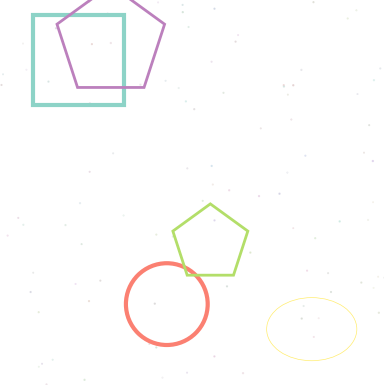[{"shape": "square", "thickness": 3, "radius": 0.59, "center": [0.204, 0.844]}, {"shape": "circle", "thickness": 3, "radius": 0.53, "center": [0.433, 0.21]}, {"shape": "pentagon", "thickness": 2, "radius": 0.51, "center": [0.546, 0.368]}, {"shape": "pentagon", "thickness": 2, "radius": 0.73, "center": [0.288, 0.892]}, {"shape": "oval", "thickness": 0.5, "radius": 0.59, "center": [0.81, 0.145]}]